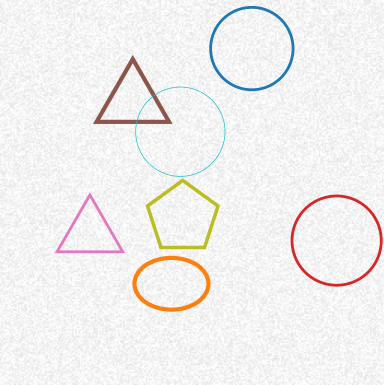[{"shape": "circle", "thickness": 2, "radius": 0.54, "center": [0.654, 0.874]}, {"shape": "oval", "thickness": 3, "radius": 0.48, "center": [0.445, 0.263]}, {"shape": "circle", "thickness": 2, "radius": 0.58, "center": [0.874, 0.375]}, {"shape": "triangle", "thickness": 3, "radius": 0.54, "center": [0.345, 0.738]}, {"shape": "triangle", "thickness": 2, "radius": 0.49, "center": [0.234, 0.395]}, {"shape": "pentagon", "thickness": 2.5, "radius": 0.48, "center": [0.475, 0.435]}, {"shape": "circle", "thickness": 0.5, "radius": 0.58, "center": [0.468, 0.658]}]